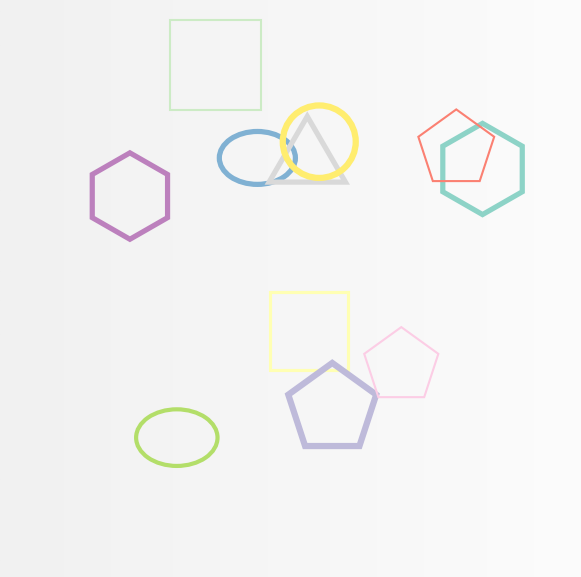[{"shape": "hexagon", "thickness": 2.5, "radius": 0.39, "center": [0.83, 0.707]}, {"shape": "square", "thickness": 1.5, "radius": 0.34, "center": [0.532, 0.426]}, {"shape": "pentagon", "thickness": 3, "radius": 0.4, "center": [0.572, 0.291]}, {"shape": "pentagon", "thickness": 1, "radius": 0.34, "center": [0.785, 0.741]}, {"shape": "oval", "thickness": 2.5, "radius": 0.33, "center": [0.443, 0.726]}, {"shape": "oval", "thickness": 2, "radius": 0.35, "center": [0.304, 0.241]}, {"shape": "pentagon", "thickness": 1, "radius": 0.34, "center": [0.69, 0.366]}, {"shape": "triangle", "thickness": 2.5, "radius": 0.38, "center": [0.529, 0.722]}, {"shape": "hexagon", "thickness": 2.5, "radius": 0.37, "center": [0.223, 0.66]}, {"shape": "square", "thickness": 1, "radius": 0.39, "center": [0.37, 0.887]}, {"shape": "circle", "thickness": 3, "radius": 0.31, "center": [0.549, 0.754]}]